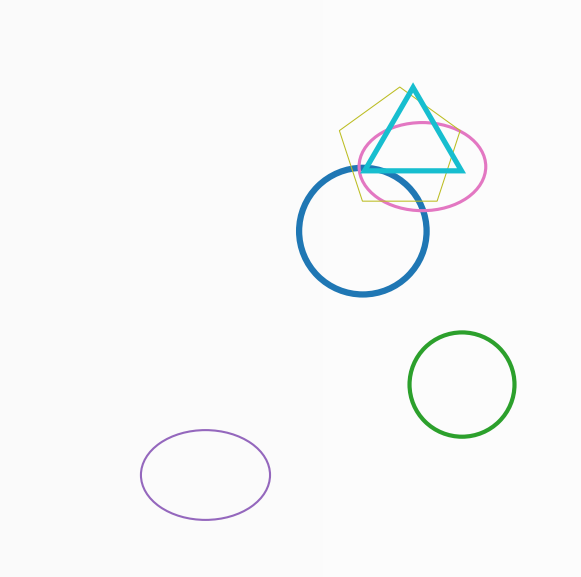[{"shape": "circle", "thickness": 3, "radius": 0.55, "center": [0.624, 0.599]}, {"shape": "circle", "thickness": 2, "radius": 0.45, "center": [0.795, 0.333]}, {"shape": "oval", "thickness": 1, "radius": 0.56, "center": [0.354, 0.177]}, {"shape": "oval", "thickness": 1.5, "radius": 0.54, "center": [0.727, 0.711]}, {"shape": "pentagon", "thickness": 0.5, "radius": 0.55, "center": [0.688, 0.739]}, {"shape": "triangle", "thickness": 2.5, "radius": 0.48, "center": [0.711, 0.751]}]